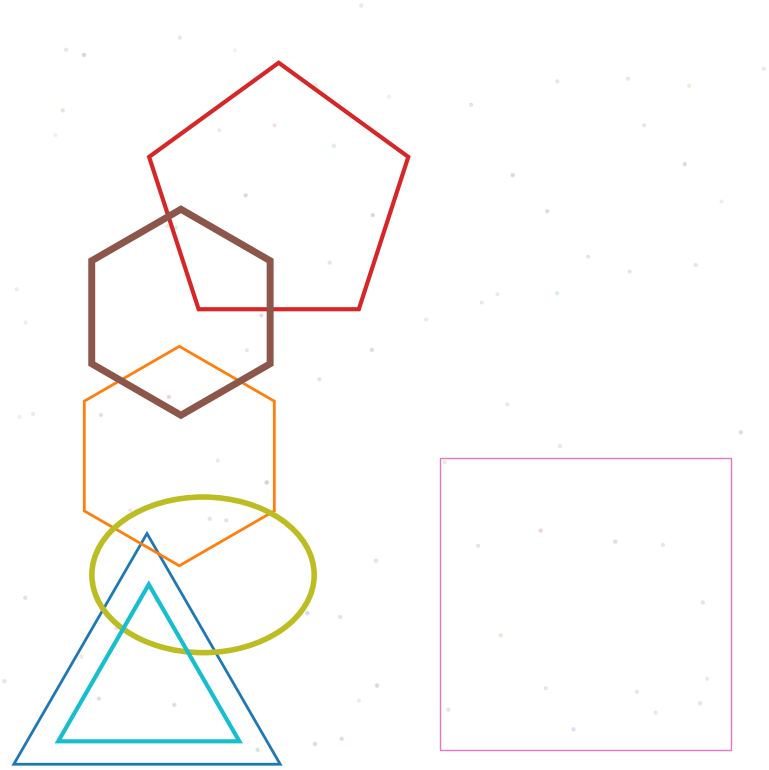[{"shape": "triangle", "thickness": 1, "radius": 1.0, "center": [0.191, 0.107]}, {"shape": "hexagon", "thickness": 1, "radius": 0.71, "center": [0.233, 0.408]}, {"shape": "pentagon", "thickness": 1.5, "radius": 0.88, "center": [0.362, 0.742]}, {"shape": "hexagon", "thickness": 2.5, "radius": 0.67, "center": [0.235, 0.594]}, {"shape": "square", "thickness": 0.5, "radius": 0.95, "center": [0.76, 0.215]}, {"shape": "oval", "thickness": 2, "radius": 0.72, "center": [0.264, 0.253]}, {"shape": "triangle", "thickness": 1.5, "radius": 0.68, "center": [0.193, 0.105]}]